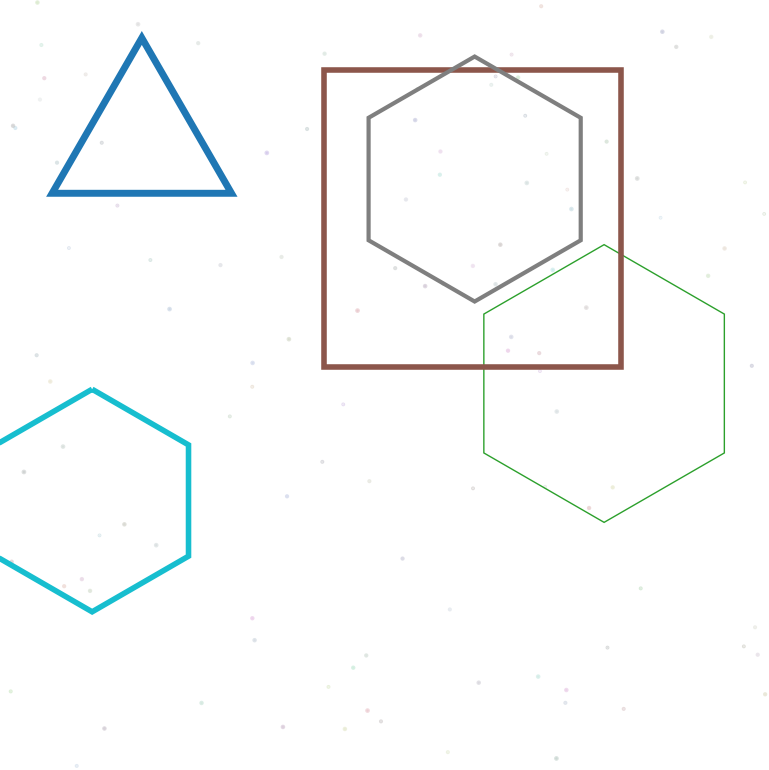[{"shape": "triangle", "thickness": 2.5, "radius": 0.67, "center": [0.184, 0.816]}, {"shape": "hexagon", "thickness": 0.5, "radius": 0.9, "center": [0.785, 0.502]}, {"shape": "square", "thickness": 2, "radius": 0.96, "center": [0.613, 0.716]}, {"shape": "hexagon", "thickness": 1.5, "radius": 0.8, "center": [0.616, 0.767]}, {"shape": "hexagon", "thickness": 2, "radius": 0.72, "center": [0.12, 0.35]}]